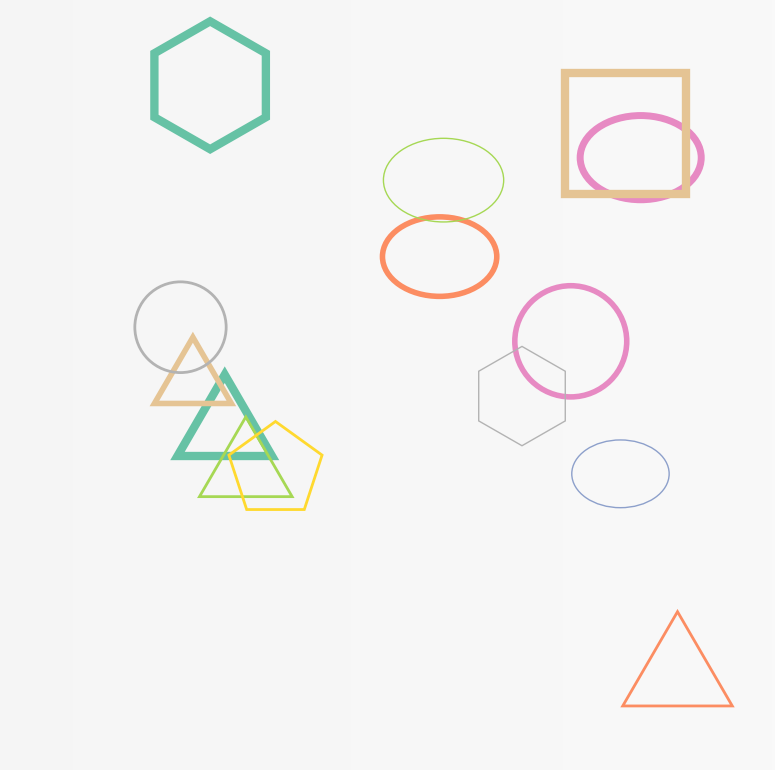[{"shape": "hexagon", "thickness": 3, "radius": 0.42, "center": [0.271, 0.889]}, {"shape": "triangle", "thickness": 3, "radius": 0.35, "center": [0.29, 0.443]}, {"shape": "triangle", "thickness": 1, "radius": 0.41, "center": [0.874, 0.124]}, {"shape": "oval", "thickness": 2, "radius": 0.37, "center": [0.567, 0.667]}, {"shape": "oval", "thickness": 0.5, "radius": 0.31, "center": [0.801, 0.385]}, {"shape": "oval", "thickness": 2.5, "radius": 0.39, "center": [0.827, 0.795]}, {"shape": "circle", "thickness": 2, "radius": 0.36, "center": [0.736, 0.557]}, {"shape": "triangle", "thickness": 1, "radius": 0.35, "center": [0.317, 0.39]}, {"shape": "oval", "thickness": 0.5, "radius": 0.39, "center": [0.572, 0.766]}, {"shape": "pentagon", "thickness": 1, "radius": 0.32, "center": [0.355, 0.389]}, {"shape": "triangle", "thickness": 2, "radius": 0.29, "center": [0.249, 0.505]}, {"shape": "square", "thickness": 3, "radius": 0.39, "center": [0.807, 0.827]}, {"shape": "hexagon", "thickness": 0.5, "radius": 0.32, "center": [0.674, 0.486]}, {"shape": "circle", "thickness": 1, "radius": 0.29, "center": [0.233, 0.575]}]